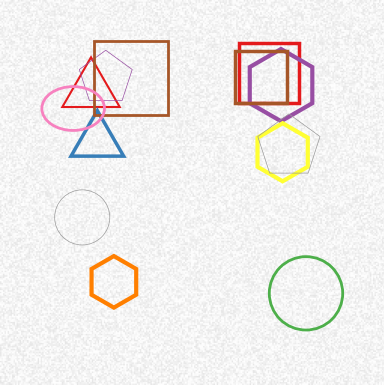[{"shape": "triangle", "thickness": 1.5, "radius": 0.43, "center": [0.236, 0.765]}, {"shape": "square", "thickness": 2.5, "radius": 0.39, "center": [0.699, 0.811]}, {"shape": "triangle", "thickness": 2.5, "radius": 0.39, "center": [0.253, 0.634]}, {"shape": "circle", "thickness": 2, "radius": 0.48, "center": [0.795, 0.238]}, {"shape": "hexagon", "thickness": 3, "radius": 0.47, "center": [0.73, 0.779]}, {"shape": "pentagon", "thickness": 0.5, "radius": 0.36, "center": [0.275, 0.797]}, {"shape": "hexagon", "thickness": 3, "radius": 0.33, "center": [0.296, 0.268]}, {"shape": "hexagon", "thickness": 3, "radius": 0.38, "center": [0.734, 0.605]}, {"shape": "square", "thickness": 2.5, "radius": 0.34, "center": [0.678, 0.8]}, {"shape": "square", "thickness": 2, "radius": 0.48, "center": [0.34, 0.797]}, {"shape": "oval", "thickness": 2, "radius": 0.41, "center": [0.19, 0.718]}, {"shape": "circle", "thickness": 0.5, "radius": 0.36, "center": [0.214, 0.435]}, {"shape": "pentagon", "thickness": 0.5, "radius": 0.42, "center": [0.75, 0.619]}]